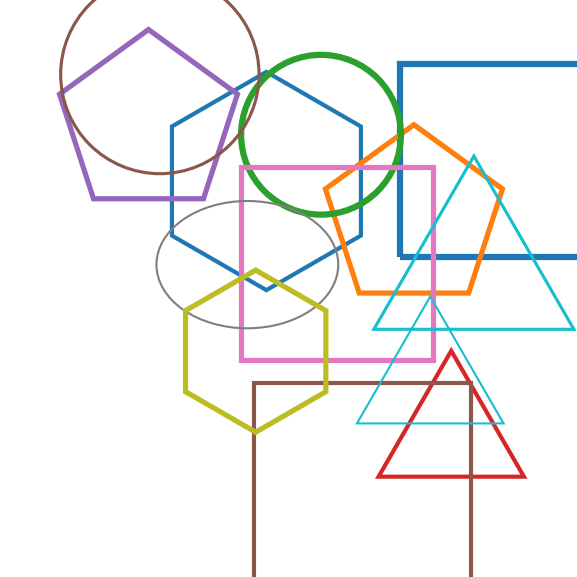[{"shape": "hexagon", "thickness": 2, "radius": 0.94, "center": [0.461, 0.686]}, {"shape": "square", "thickness": 3, "radius": 0.84, "center": [0.86, 0.721]}, {"shape": "pentagon", "thickness": 2.5, "radius": 0.81, "center": [0.717, 0.622]}, {"shape": "circle", "thickness": 3, "radius": 0.69, "center": [0.556, 0.766]}, {"shape": "triangle", "thickness": 2, "radius": 0.73, "center": [0.781, 0.246]}, {"shape": "pentagon", "thickness": 2.5, "radius": 0.81, "center": [0.257, 0.786]}, {"shape": "square", "thickness": 2, "radius": 0.94, "center": [0.627, 0.147]}, {"shape": "circle", "thickness": 1.5, "radius": 0.86, "center": [0.277, 0.87]}, {"shape": "square", "thickness": 2.5, "radius": 0.83, "center": [0.584, 0.543]}, {"shape": "oval", "thickness": 1, "radius": 0.79, "center": [0.428, 0.541]}, {"shape": "hexagon", "thickness": 2.5, "radius": 0.7, "center": [0.443, 0.391]}, {"shape": "triangle", "thickness": 1, "radius": 0.73, "center": [0.745, 0.339]}, {"shape": "triangle", "thickness": 1.5, "radius": 1.0, "center": [0.821, 0.529]}]